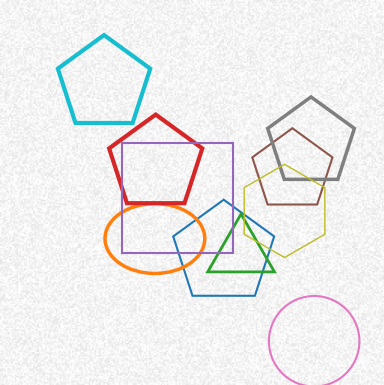[{"shape": "pentagon", "thickness": 1.5, "radius": 0.69, "center": [0.581, 0.343]}, {"shape": "oval", "thickness": 2.5, "radius": 0.65, "center": [0.402, 0.38]}, {"shape": "triangle", "thickness": 2, "radius": 0.5, "center": [0.626, 0.344]}, {"shape": "pentagon", "thickness": 3, "radius": 0.64, "center": [0.404, 0.575]}, {"shape": "square", "thickness": 1.5, "radius": 0.72, "center": [0.46, 0.486]}, {"shape": "pentagon", "thickness": 1.5, "radius": 0.55, "center": [0.759, 0.557]}, {"shape": "circle", "thickness": 1.5, "radius": 0.59, "center": [0.816, 0.114]}, {"shape": "pentagon", "thickness": 2.5, "radius": 0.59, "center": [0.808, 0.63]}, {"shape": "hexagon", "thickness": 1, "radius": 0.6, "center": [0.739, 0.452]}, {"shape": "pentagon", "thickness": 3, "radius": 0.63, "center": [0.27, 0.783]}]